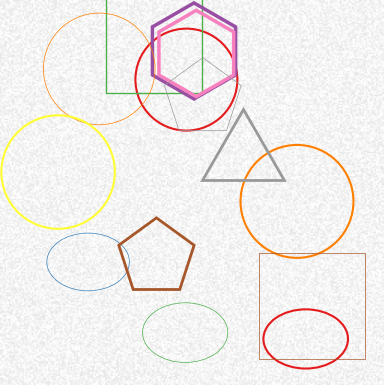[{"shape": "circle", "thickness": 1.5, "radius": 0.66, "center": [0.484, 0.793]}, {"shape": "oval", "thickness": 1.5, "radius": 0.55, "center": [0.794, 0.12]}, {"shape": "oval", "thickness": 0.5, "radius": 0.54, "center": [0.229, 0.32]}, {"shape": "oval", "thickness": 0.5, "radius": 0.55, "center": [0.481, 0.136]}, {"shape": "square", "thickness": 1, "radius": 0.62, "center": [0.399, 0.881]}, {"shape": "hexagon", "thickness": 2.5, "radius": 0.62, "center": [0.504, 0.868]}, {"shape": "circle", "thickness": 0.5, "radius": 0.73, "center": [0.258, 0.821]}, {"shape": "circle", "thickness": 1.5, "radius": 0.73, "center": [0.771, 0.477]}, {"shape": "circle", "thickness": 1.5, "radius": 0.74, "center": [0.151, 0.553]}, {"shape": "square", "thickness": 0.5, "radius": 0.69, "center": [0.811, 0.206]}, {"shape": "pentagon", "thickness": 2, "radius": 0.51, "center": [0.406, 0.331]}, {"shape": "hexagon", "thickness": 2.5, "radius": 0.56, "center": [0.51, 0.861]}, {"shape": "triangle", "thickness": 2, "radius": 0.61, "center": [0.632, 0.593]}, {"shape": "pentagon", "thickness": 0.5, "radius": 0.52, "center": [0.527, 0.745]}]